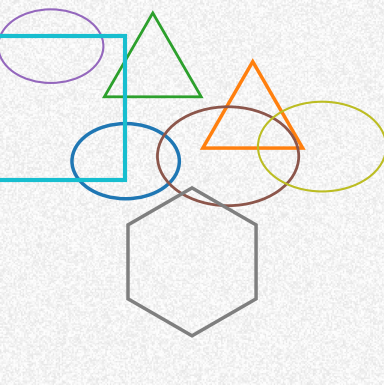[{"shape": "oval", "thickness": 2.5, "radius": 0.7, "center": [0.326, 0.581]}, {"shape": "triangle", "thickness": 2.5, "radius": 0.75, "center": [0.656, 0.69]}, {"shape": "triangle", "thickness": 2, "radius": 0.73, "center": [0.397, 0.821]}, {"shape": "oval", "thickness": 1.5, "radius": 0.68, "center": [0.132, 0.88]}, {"shape": "oval", "thickness": 2, "radius": 0.92, "center": [0.592, 0.594]}, {"shape": "hexagon", "thickness": 2.5, "radius": 0.96, "center": [0.499, 0.32]}, {"shape": "oval", "thickness": 1.5, "radius": 0.83, "center": [0.837, 0.619]}, {"shape": "square", "thickness": 3, "radius": 0.94, "center": [0.137, 0.719]}]